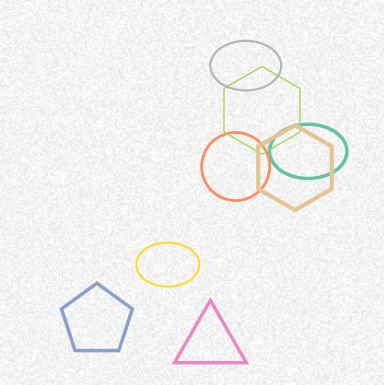[{"shape": "oval", "thickness": 2.5, "radius": 0.5, "center": [0.801, 0.607]}, {"shape": "circle", "thickness": 2, "radius": 0.44, "center": [0.612, 0.567]}, {"shape": "pentagon", "thickness": 2.5, "radius": 0.48, "center": [0.252, 0.168]}, {"shape": "triangle", "thickness": 2.5, "radius": 0.54, "center": [0.547, 0.112]}, {"shape": "hexagon", "thickness": 1, "radius": 0.57, "center": [0.68, 0.714]}, {"shape": "oval", "thickness": 1.5, "radius": 0.41, "center": [0.436, 0.313]}, {"shape": "hexagon", "thickness": 3, "radius": 0.55, "center": [0.766, 0.564]}, {"shape": "oval", "thickness": 1.5, "radius": 0.46, "center": [0.638, 0.83]}]